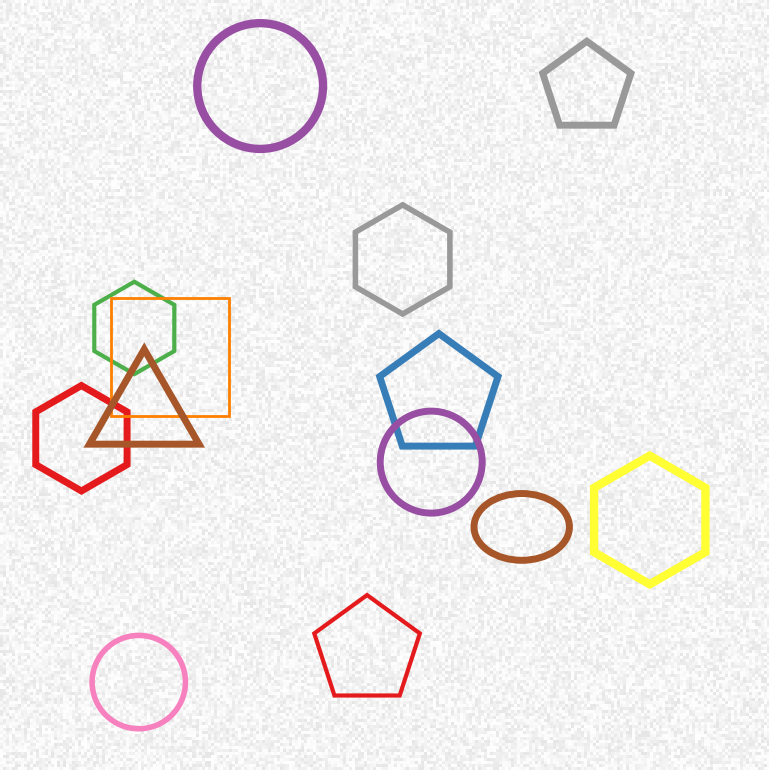[{"shape": "hexagon", "thickness": 2.5, "radius": 0.34, "center": [0.106, 0.431]}, {"shape": "pentagon", "thickness": 1.5, "radius": 0.36, "center": [0.477, 0.155]}, {"shape": "pentagon", "thickness": 2.5, "radius": 0.4, "center": [0.57, 0.486]}, {"shape": "hexagon", "thickness": 1.5, "radius": 0.3, "center": [0.174, 0.574]}, {"shape": "circle", "thickness": 3, "radius": 0.41, "center": [0.338, 0.888]}, {"shape": "circle", "thickness": 2.5, "radius": 0.33, "center": [0.56, 0.4]}, {"shape": "square", "thickness": 1, "radius": 0.38, "center": [0.221, 0.537]}, {"shape": "hexagon", "thickness": 3, "radius": 0.42, "center": [0.844, 0.325]}, {"shape": "oval", "thickness": 2.5, "radius": 0.31, "center": [0.678, 0.316]}, {"shape": "triangle", "thickness": 2.5, "radius": 0.41, "center": [0.187, 0.464]}, {"shape": "circle", "thickness": 2, "radius": 0.3, "center": [0.18, 0.114]}, {"shape": "hexagon", "thickness": 2, "radius": 0.35, "center": [0.523, 0.663]}, {"shape": "pentagon", "thickness": 2.5, "radius": 0.3, "center": [0.762, 0.886]}]